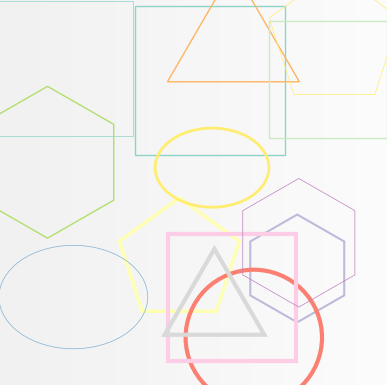[{"shape": "square", "thickness": 0.5, "radius": 0.88, "center": [0.167, 0.823]}, {"shape": "square", "thickness": 1, "radius": 0.96, "center": [0.542, 0.791]}, {"shape": "pentagon", "thickness": 2.5, "radius": 0.81, "center": [0.463, 0.323]}, {"shape": "hexagon", "thickness": 1.5, "radius": 0.7, "center": [0.767, 0.303]}, {"shape": "circle", "thickness": 3, "radius": 0.88, "center": [0.655, 0.123]}, {"shape": "oval", "thickness": 0.5, "radius": 0.96, "center": [0.189, 0.228]}, {"shape": "triangle", "thickness": 1, "radius": 0.98, "center": [0.602, 0.886]}, {"shape": "hexagon", "thickness": 1, "radius": 0.99, "center": [0.123, 0.579]}, {"shape": "square", "thickness": 3, "radius": 0.82, "center": [0.599, 0.226]}, {"shape": "triangle", "thickness": 3, "radius": 0.74, "center": [0.553, 0.205]}, {"shape": "hexagon", "thickness": 0.5, "radius": 0.84, "center": [0.771, 0.369]}, {"shape": "square", "thickness": 1, "radius": 0.76, "center": [0.846, 0.794]}, {"shape": "oval", "thickness": 2, "radius": 0.73, "center": [0.547, 0.565]}, {"shape": "pentagon", "thickness": 0.5, "radius": 0.89, "center": [0.863, 0.898]}]